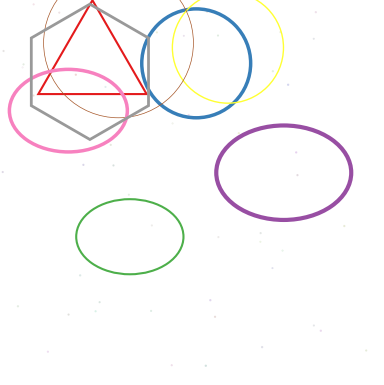[{"shape": "triangle", "thickness": 1.5, "radius": 0.81, "center": [0.24, 0.837]}, {"shape": "circle", "thickness": 2.5, "radius": 0.71, "center": [0.51, 0.835]}, {"shape": "oval", "thickness": 1.5, "radius": 0.7, "center": [0.337, 0.385]}, {"shape": "oval", "thickness": 3, "radius": 0.88, "center": [0.737, 0.551]}, {"shape": "circle", "thickness": 1, "radius": 0.72, "center": [0.592, 0.876]}, {"shape": "circle", "thickness": 0.5, "radius": 0.97, "center": [0.308, 0.889]}, {"shape": "oval", "thickness": 2.5, "radius": 0.77, "center": [0.178, 0.713]}, {"shape": "hexagon", "thickness": 2, "radius": 0.88, "center": [0.234, 0.813]}]